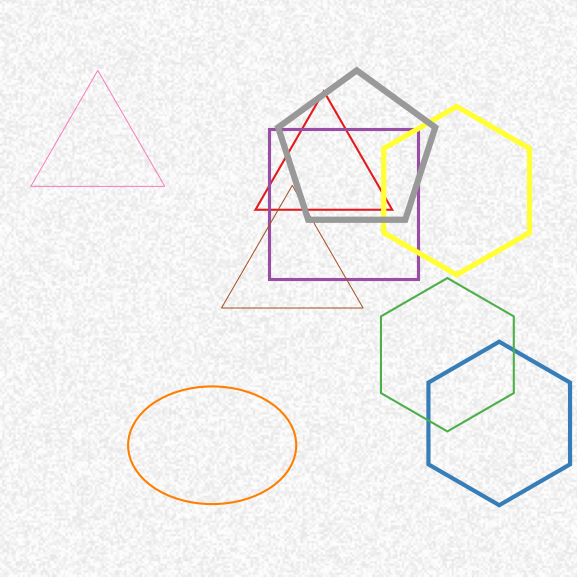[{"shape": "triangle", "thickness": 1, "radius": 0.68, "center": [0.561, 0.704]}, {"shape": "hexagon", "thickness": 2, "radius": 0.71, "center": [0.864, 0.266]}, {"shape": "hexagon", "thickness": 1, "radius": 0.66, "center": [0.775, 0.385]}, {"shape": "square", "thickness": 1.5, "radius": 0.65, "center": [0.595, 0.646]}, {"shape": "oval", "thickness": 1, "radius": 0.73, "center": [0.367, 0.228]}, {"shape": "hexagon", "thickness": 2.5, "radius": 0.73, "center": [0.791, 0.669]}, {"shape": "triangle", "thickness": 0.5, "radius": 0.71, "center": [0.506, 0.537]}, {"shape": "triangle", "thickness": 0.5, "radius": 0.67, "center": [0.169, 0.743]}, {"shape": "pentagon", "thickness": 3, "radius": 0.71, "center": [0.618, 0.734]}]